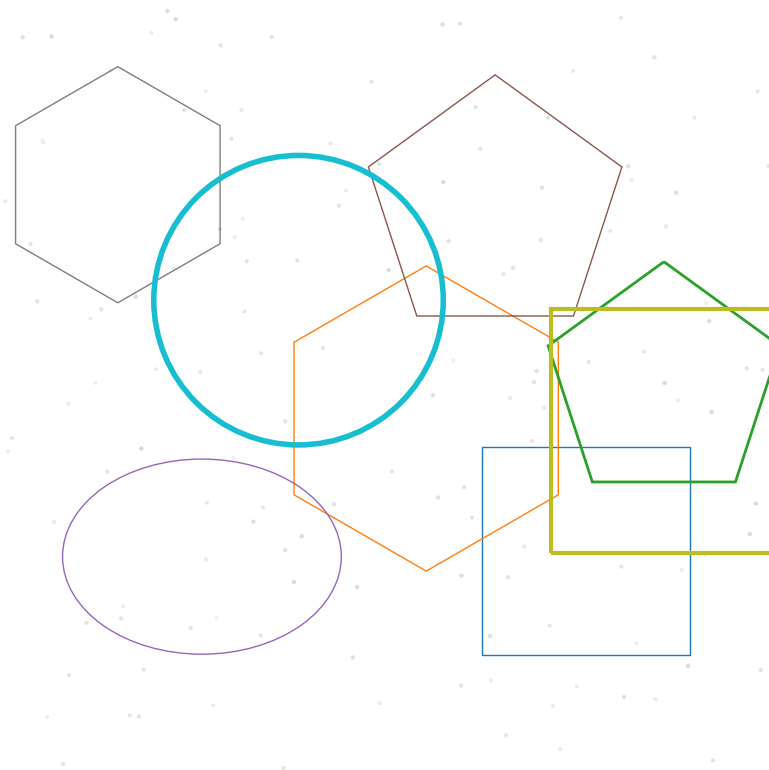[{"shape": "square", "thickness": 0.5, "radius": 0.68, "center": [0.761, 0.284]}, {"shape": "hexagon", "thickness": 0.5, "radius": 0.99, "center": [0.553, 0.456]}, {"shape": "pentagon", "thickness": 1, "radius": 0.79, "center": [0.862, 0.502]}, {"shape": "oval", "thickness": 0.5, "radius": 0.91, "center": [0.262, 0.277]}, {"shape": "pentagon", "thickness": 0.5, "radius": 0.87, "center": [0.643, 0.73]}, {"shape": "hexagon", "thickness": 0.5, "radius": 0.77, "center": [0.153, 0.76]}, {"shape": "square", "thickness": 1.5, "radius": 0.79, "center": [0.874, 0.44]}, {"shape": "circle", "thickness": 2, "radius": 0.94, "center": [0.388, 0.61]}]